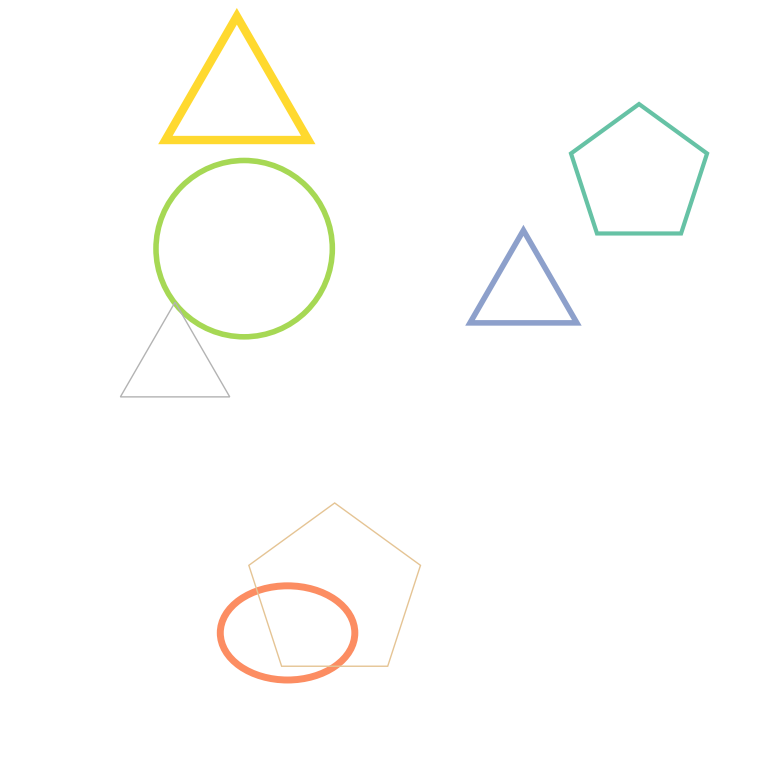[{"shape": "pentagon", "thickness": 1.5, "radius": 0.46, "center": [0.83, 0.772]}, {"shape": "oval", "thickness": 2.5, "radius": 0.44, "center": [0.373, 0.178]}, {"shape": "triangle", "thickness": 2, "radius": 0.4, "center": [0.68, 0.621]}, {"shape": "circle", "thickness": 2, "radius": 0.57, "center": [0.317, 0.677]}, {"shape": "triangle", "thickness": 3, "radius": 0.54, "center": [0.308, 0.872]}, {"shape": "pentagon", "thickness": 0.5, "radius": 0.59, "center": [0.435, 0.23]}, {"shape": "triangle", "thickness": 0.5, "radius": 0.41, "center": [0.227, 0.526]}]